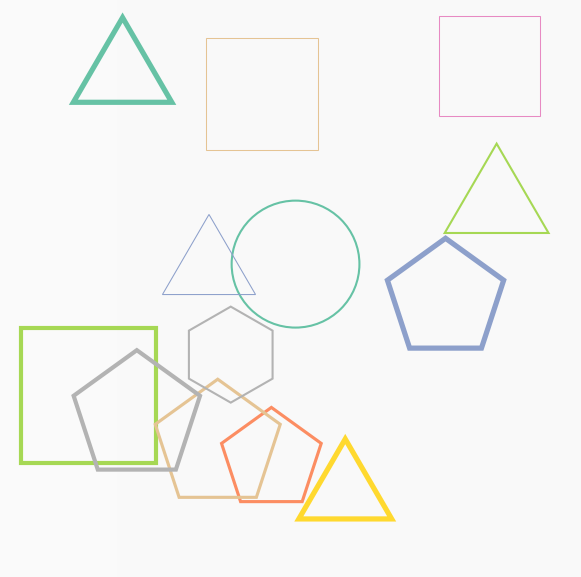[{"shape": "triangle", "thickness": 2.5, "radius": 0.49, "center": [0.211, 0.871]}, {"shape": "circle", "thickness": 1, "radius": 0.55, "center": [0.508, 0.542]}, {"shape": "pentagon", "thickness": 1.5, "radius": 0.45, "center": [0.467, 0.203]}, {"shape": "pentagon", "thickness": 2.5, "radius": 0.53, "center": [0.767, 0.481]}, {"shape": "triangle", "thickness": 0.5, "radius": 0.46, "center": [0.36, 0.535]}, {"shape": "square", "thickness": 0.5, "radius": 0.43, "center": [0.843, 0.884]}, {"shape": "triangle", "thickness": 1, "radius": 0.52, "center": [0.854, 0.647]}, {"shape": "square", "thickness": 2, "radius": 0.58, "center": [0.152, 0.314]}, {"shape": "triangle", "thickness": 2.5, "radius": 0.46, "center": [0.594, 0.147]}, {"shape": "square", "thickness": 0.5, "radius": 0.48, "center": [0.451, 0.837]}, {"shape": "pentagon", "thickness": 1.5, "radius": 0.57, "center": [0.375, 0.229]}, {"shape": "pentagon", "thickness": 2, "radius": 0.57, "center": [0.235, 0.278]}, {"shape": "hexagon", "thickness": 1, "radius": 0.42, "center": [0.397, 0.385]}]